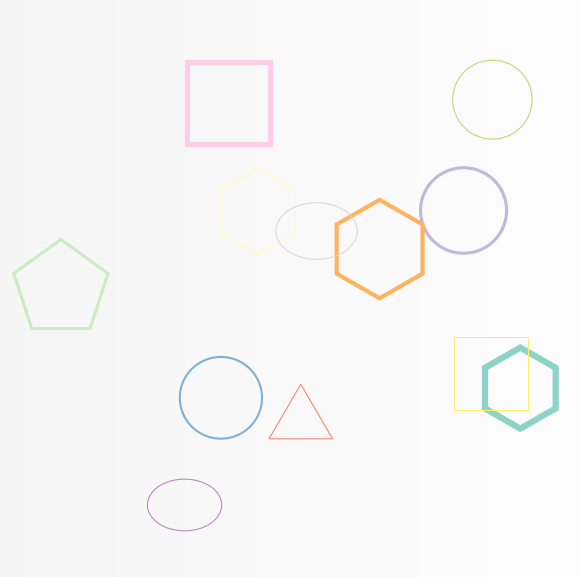[{"shape": "hexagon", "thickness": 3, "radius": 0.35, "center": [0.895, 0.327]}, {"shape": "hexagon", "thickness": 0.5, "radius": 0.37, "center": [0.443, 0.632]}, {"shape": "circle", "thickness": 1.5, "radius": 0.37, "center": [0.798, 0.635]}, {"shape": "triangle", "thickness": 0.5, "radius": 0.32, "center": [0.517, 0.271]}, {"shape": "circle", "thickness": 1, "radius": 0.35, "center": [0.38, 0.31]}, {"shape": "hexagon", "thickness": 2, "radius": 0.43, "center": [0.653, 0.568]}, {"shape": "circle", "thickness": 0.5, "radius": 0.34, "center": [0.847, 0.827]}, {"shape": "square", "thickness": 2.5, "radius": 0.36, "center": [0.393, 0.821]}, {"shape": "oval", "thickness": 0.5, "radius": 0.35, "center": [0.545, 0.599]}, {"shape": "oval", "thickness": 0.5, "radius": 0.32, "center": [0.318, 0.125]}, {"shape": "pentagon", "thickness": 1.5, "radius": 0.43, "center": [0.105, 0.499]}, {"shape": "square", "thickness": 0.5, "radius": 0.32, "center": [0.845, 0.352]}]